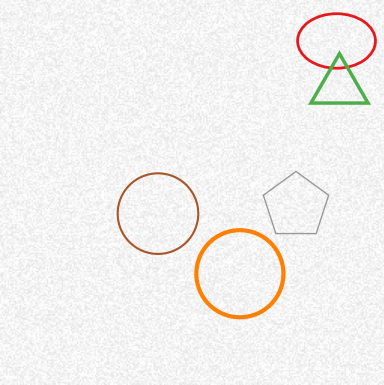[{"shape": "oval", "thickness": 2, "radius": 0.51, "center": [0.874, 0.894]}, {"shape": "triangle", "thickness": 2.5, "radius": 0.43, "center": [0.882, 0.775]}, {"shape": "circle", "thickness": 3, "radius": 0.57, "center": [0.623, 0.289]}, {"shape": "circle", "thickness": 1.5, "radius": 0.52, "center": [0.41, 0.445]}, {"shape": "pentagon", "thickness": 1, "radius": 0.45, "center": [0.769, 0.465]}]